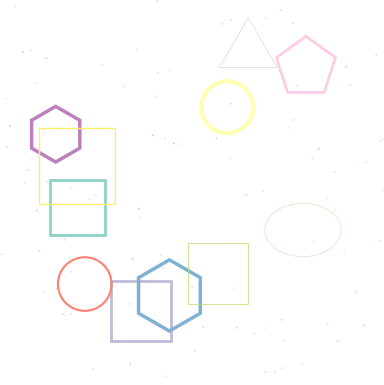[{"shape": "square", "thickness": 2, "radius": 0.36, "center": [0.202, 0.461]}, {"shape": "circle", "thickness": 3, "radius": 0.34, "center": [0.59, 0.722]}, {"shape": "square", "thickness": 2, "radius": 0.39, "center": [0.365, 0.193]}, {"shape": "circle", "thickness": 1.5, "radius": 0.35, "center": [0.22, 0.262]}, {"shape": "hexagon", "thickness": 2.5, "radius": 0.46, "center": [0.44, 0.233]}, {"shape": "square", "thickness": 0.5, "radius": 0.39, "center": [0.567, 0.289]}, {"shape": "pentagon", "thickness": 2, "radius": 0.4, "center": [0.795, 0.825]}, {"shape": "triangle", "thickness": 0.5, "radius": 0.43, "center": [0.645, 0.868]}, {"shape": "hexagon", "thickness": 2.5, "radius": 0.36, "center": [0.145, 0.651]}, {"shape": "oval", "thickness": 0.5, "radius": 0.5, "center": [0.787, 0.403]}, {"shape": "square", "thickness": 1, "radius": 0.5, "center": [0.2, 0.569]}]